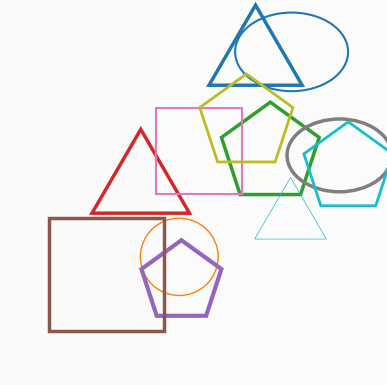[{"shape": "oval", "thickness": 1.5, "radius": 0.73, "center": [0.753, 0.865]}, {"shape": "triangle", "thickness": 2.5, "radius": 0.69, "center": [0.66, 0.848]}, {"shape": "circle", "thickness": 1, "radius": 0.5, "center": [0.463, 0.333]}, {"shape": "pentagon", "thickness": 2.5, "radius": 0.66, "center": [0.698, 0.602]}, {"shape": "triangle", "thickness": 2.5, "radius": 0.73, "center": [0.363, 0.519]}, {"shape": "pentagon", "thickness": 3, "radius": 0.54, "center": [0.468, 0.268]}, {"shape": "square", "thickness": 2.5, "radius": 0.74, "center": [0.275, 0.287]}, {"shape": "square", "thickness": 1.5, "radius": 0.56, "center": [0.514, 0.607]}, {"shape": "oval", "thickness": 2.5, "radius": 0.68, "center": [0.876, 0.596]}, {"shape": "pentagon", "thickness": 2, "radius": 0.63, "center": [0.636, 0.682]}, {"shape": "triangle", "thickness": 0.5, "radius": 0.53, "center": [0.75, 0.432]}, {"shape": "pentagon", "thickness": 2, "radius": 0.6, "center": [0.899, 0.563]}]